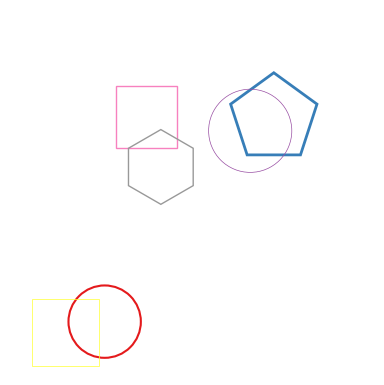[{"shape": "circle", "thickness": 1.5, "radius": 0.47, "center": [0.272, 0.165]}, {"shape": "pentagon", "thickness": 2, "radius": 0.59, "center": [0.711, 0.693]}, {"shape": "circle", "thickness": 0.5, "radius": 0.54, "center": [0.65, 0.66]}, {"shape": "square", "thickness": 0.5, "radius": 0.44, "center": [0.169, 0.137]}, {"shape": "square", "thickness": 1, "radius": 0.4, "center": [0.38, 0.697]}, {"shape": "hexagon", "thickness": 1, "radius": 0.49, "center": [0.418, 0.566]}]